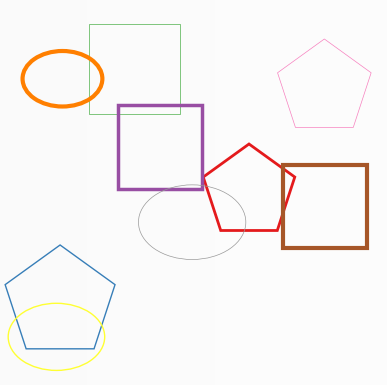[{"shape": "pentagon", "thickness": 2, "radius": 0.62, "center": [0.643, 0.502]}, {"shape": "pentagon", "thickness": 1, "radius": 0.75, "center": [0.155, 0.215]}, {"shape": "square", "thickness": 0.5, "radius": 0.58, "center": [0.347, 0.822]}, {"shape": "square", "thickness": 2.5, "radius": 0.54, "center": [0.412, 0.618]}, {"shape": "oval", "thickness": 3, "radius": 0.51, "center": [0.161, 0.795]}, {"shape": "oval", "thickness": 1, "radius": 0.62, "center": [0.146, 0.125]}, {"shape": "square", "thickness": 3, "radius": 0.54, "center": [0.839, 0.464]}, {"shape": "pentagon", "thickness": 0.5, "radius": 0.63, "center": [0.837, 0.772]}, {"shape": "oval", "thickness": 0.5, "radius": 0.69, "center": [0.496, 0.423]}]